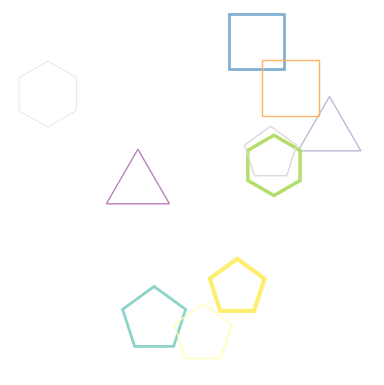[{"shape": "pentagon", "thickness": 2, "radius": 0.43, "center": [0.4, 0.17]}, {"shape": "pentagon", "thickness": 1, "radius": 0.39, "center": [0.527, 0.133]}, {"shape": "triangle", "thickness": 1, "radius": 0.47, "center": [0.856, 0.655]}, {"shape": "square", "thickness": 2, "radius": 0.36, "center": [0.667, 0.892]}, {"shape": "square", "thickness": 1, "radius": 0.37, "center": [0.755, 0.771]}, {"shape": "hexagon", "thickness": 2.5, "radius": 0.39, "center": [0.712, 0.57]}, {"shape": "pentagon", "thickness": 1, "radius": 0.36, "center": [0.703, 0.601]}, {"shape": "triangle", "thickness": 1, "radius": 0.47, "center": [0.358, 0.518]}, {"shape": "hexagon", "thickness": 0.5, "radius": 0.43, "center": [0.124, 0.756]}, {"shape": "pentagon", "thickness": 3, "radius": 0.37, "center": [0.616, 0.253]}]